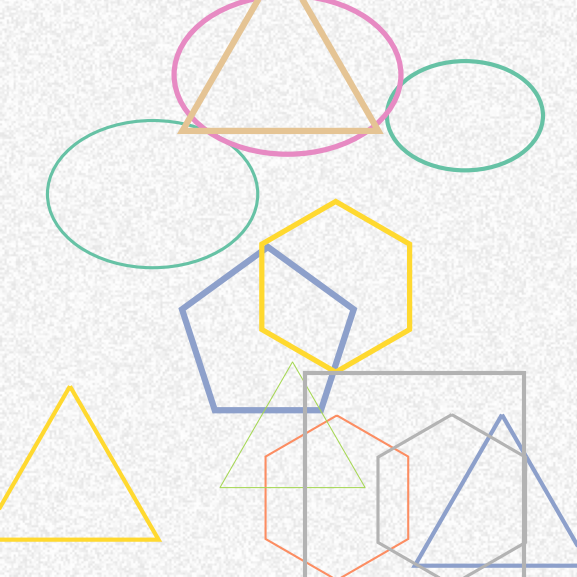[{"shape": "oval", "thickness": 1.5, "radius": 0.91, "center": [0.264, 0.663]}, {"shape": "oval", "thickness": 2, "radius": 0.68, "center": [0.805, 0.799]}, {"shape": "hexagon", "thickness": 1, "radius": 0.71, "center": [0.583, 0.137]}, {"shape": "pentagon", "thickness": 3, "radius": 0.78, "center": [0.464, 0.415]}, {"shape": "triangle", "thickness": 2, "radius": 0.87, "center": [0.869, 0.107]}, {"shape": "oval", "thickness": 2.5, "radius": 0.98, "center": [0.498, 0.87]}, {"shape": "triangle", "thickness": 0.5, "radius": 0.73, "center": [0.507, 0.227]}, {"shape": "triangle", "thickness": 2, "radius": 0.89, "center": [0.121, 0.153]}, {"shape": "hexagon", "thickness": 2.5, "radius": 0.74, "center": [0.581, 0.502]}, {"shape": "triangle", "thickness": 3, "radius": 0.98, "center": [0.485, 0.87]}, {"shape": "square", "thickness": 2, "radius": 0.95, "center": [0.718, 0.164]}, {"shape": "hexagon", "thickness": 1.5, "radius": 0.74, "center": [0.782, 0.134]}]